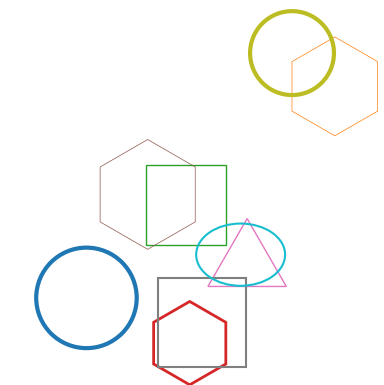[{"shape": "circle", "thickness": 3, "radius": 0.65, "center": [0.225, 0.226]}, {"shape": "hexagon", "thickness": 0.5, "radius": 0.64, "center": [0.87, 0.776]}, {"shape": "square", "thickness": 1, "radius": 0.52, "center": [0.484, 0.469]}, {"shape": "hexagon", "thickness": 2, "radius": 0.54, "center": [0.493, 0.109]}, {"shape": "hexagon", "thickness": 0.5, "radius": 0.71, "center": [0.384, 0.495]}, {"shape": "triangle", "thickness": 1, "radius": 0.59, "center": [0.642, 0.315]}, {"shape": "square", "thickness": 1.5, "radius": 0.57, "center": [0.525, 0.162]}, {"shape": "circle", "thickness": 3, "radius": 0.54, "center": [0.758, 0.862]}, {"shape": "oval", "thickness": 1.5, "radius": 0.58, "center": [0.625, 0.339]}]